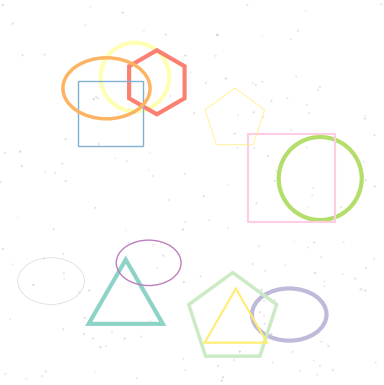[{"shape": "triangle", "thickness": 3, "radius": 0.56, "center": [0.327, 0.214]}, {"shape": "circle", "thickness": 3, "radius": 0.45, "center": [0.35, 0.8]}, {"shape": "oval", "thickness": 3, "radius": 0.48, "center": [0.751, 0.183]}, {"shape": "hexagon", "thickness": 3, "radius": 0.42, "center": [0.407, 0.786]}, {"shape": "square", "thickness": 1, "radius": 0.43, "center": [0.287, 0.705]}, {"shape": "oval", "thickness": 2.5, "radius": 0.57, "center": [0.277, 0.771]}, {"shape": "circle", "thickness": 3, "radius": 0.54, "center": [0.832, 0.536]}, {"shape": "square", "thickness": 1.5, "radius": 0.57, "center": [0.757, 0.538]}, {"shape": "oval", "thickness": 0.5, "radius": 0.43, "center": [0.133, 0.27]}, {"shape": "oval", "thickness": 1, "radius": 0.42, "center": [0.386, 0.317]}, {"shape": "pentagon", "thickness": 2.5, "radius": 0.6, "center": [0.604, 0.172]}, {"shape": "triangle", "thickness": 1.5, "radius": 0.47, "center": [0.613, 0.157]}, {"shape": "pentagon", "thickness": 0.5, "radius": 0.41, "center": [0.61, 0.69]}]